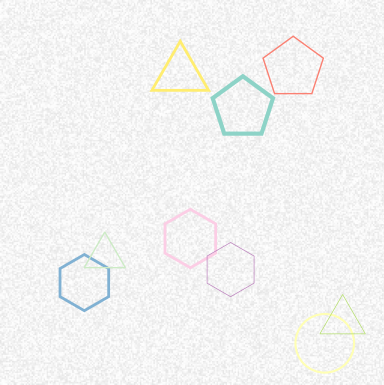[{"shape": "pentagon", "thickness": 3, "radius": 0.41, "center": [0.631, 0.72]}, {"shape": "circle", "thickness": 1.5, "radius": 0.38, "center": [0.844, 0.108]}, {"shape": "pentagon", "thickness": 1, "radius": 0.41, "center": [0.762, 0.823]}, {"shape": "hexagon", "thickness": 2, "radius": 0.36, "center": [0.219, 0.266]}, {"shape": "triangle", "thickness": 0.5, "radius": 0.34, "center": [0.89, 0.167]}, {"shape": "hexagon", "thickness": 2, "radius": 0.38, "center": [0.494, 0.381]}, {"shape": "hexagon", "thickness": 0.5, "radius": 0.35, "center": [0.599, 0.3]}, {"shape": "triangle", "thickness": 1, "radius": 0.31, "center": [0.272, 0.336]}, {"shape": "triangle", "thickness": 2, "radius": 0.43, "center": [0.468, 0.808]}]